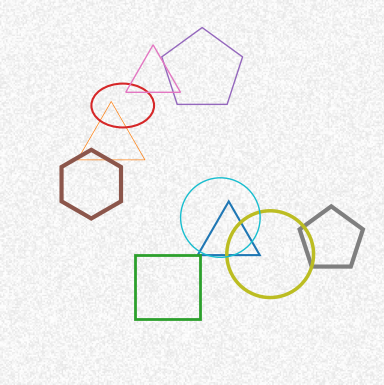[{"shape": "triangle", "thickness": 1.5, "radius": 0.47, "center": [0.594, 0.384]}, {"shape": "triangle", "thickness": 0.5, "radius": 0.51, "center": [0.289, 0.635]}, {"shape": "square", "thickness": 2, "radius": 0.42, "center": [0.436, 0.255]}, {"shape": "oval", "thickness": 1.5, "radius": 0.41, "center": [0.319, 0.726]}, {"shape": "pentagon", "thickness": 1, "radius": 0.55, "center": [0.525, 0.818]}, {"shape": "hexagon", "thickness": 3, "radius": 0.45, "center": [0.237, 0.522]}, {"shape": "triangle", "thickness": 1, "radius": 0.41, "center": [0.398, 0.801]}, {"shape": "pentagon", "thickness": 3, "radius": 0.43, "center": [0.86, 0.378]}, {"shape": "circle", "thickness": 2.5, "radius": 0.56, "center": [0.702, 0.34]}, {"shape": "circle", "thickness": 1, "radius": 0.52, "center": [0.572, 0.435]}]